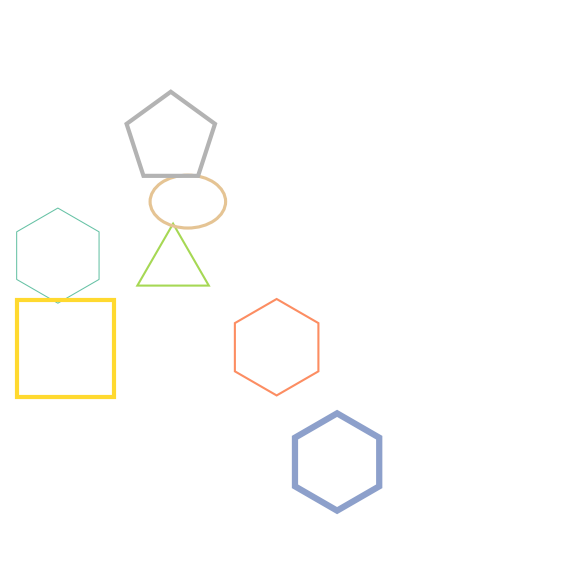[{"shape": "hexagon", "thickness": 0.5, "radius": 0.41, "center": [0.1, 0.556]}, {"shape": "hexagon", "thickness": 1, "radius": 0.42, "center": [0.479, 0.398]}, {"shape": "hexagon", "thickness": 3, "radius": 0.42, "center": [0.584, 0.199]}, {"shape": "triangle", "thickness": 1, "radius": 0.36, "center": [0.3, 0.54]}, {"shape": "square", "thickness": 2, "radius": 0.42, "center": [0.113, 0.396]}, {"shape": "oval", "thickness": 1.5, "radius": 0.33, "center": [0.325, 0.65]}, {"shape": "pentagon", "thickness": 2, "radius": 0.4, "center": [0.296, 0.76]}]